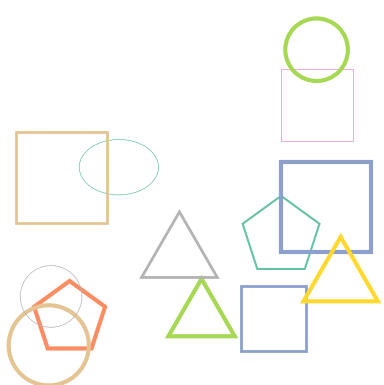[{"shape": "oval", "thickness": 0.5, "radius": 0.51, "center": [0.309, 0.566]}, {"shape": "pentagon", "thickness": 1.5, "radius": 0.52, "center": [0.73, 0.386]}, {"shape": "pentagon", "thickness": 3, "radius": 0.48, "center": [0.181, 0.173]}, {"shape": "square", "thickness": 2, "radius": 0.42, "center": [0.71, 0.173]}, {"shape": "square", "thickness": 3, "radius": 0.58, "center": [0.846, 0.463]}, {"shape": "square", "thickness": 0.5, "radius": 0.47, "center": [0.823, 0.728]}, {"shape": "circle", "thickness": 3, "radius": 0.41, "center": [0.822, 0.871]}, {"shape": "triangle", "thickness": 3, "radius": 0.5, "center": [0.524, 0.176]}, {"shape": "triangle", "thickness": 3, "radius": 0.56, "center": [0.885, 0.273]}, {"shape": "circle", "thickness": 3, "radius": 0.52, "center": [0.127, 0.103]}, {"shape": "square", "thickness": 2, "radius": 0.59, "center": [0.159, 0.538]}, {"shape": "triangle", "thickness": 2, "radius": 0.57, "center": [0.466, 0.336]}, {"shape": "circle", "thickness": 0.5, "radius": 0.4, "center": [0.133, 0.23]}]